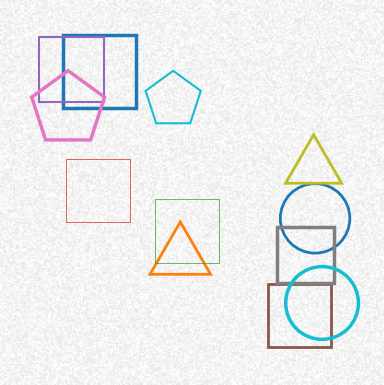[{"shape": "circle", "thickness": 2, "radius": 0.45, "center": [0.818, 0.433]}, {"shape": "square", "thickness": 2.5, "radius": 0.48, "center": [0.258, 0.814]}, {"shape": "triangle", "thickness": 2, "radius": 0.45, "center": [0.468, 0.333]}, {"shape": "square", "thickness": 0.5, "radius": 0.42, "center": [0.485, 0.399]}, {"shape": "square", "thickness": 0.5, "radius": 0.41, "center": [0.254, 0.505]}, {"shape": "square", "thickness": 1.5, "radius": 0.42, "center": [0.186, 0.82]}, {"shape": "square", "thickness": 2, "radius": 0.41, "center": [0.778, 0.181]}, {"shape": "pentagon", "thickness": 2.5, "radius": 0.5, "center": [0.177, 0.717]}, {"shape": "square", "thickness": 2.5, "radius": 0.37, "center": [0.793, 0.338]}, {"shape": "triangle", "thickness": 2, "radius": 0.42, "center": [0.815, 0.566]}, {"shape": "circle", "thickness": 2.5, "radius": 0.47, "center": [0.837, 0.213]}, {"shape": "pentagon", "thickness": 1.5, "radius": 0.38, "center": [0.45, 0.741]}]